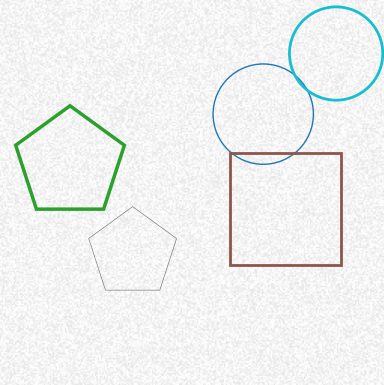[{"shape": "circle", "thickness": 1, "radius": 0.65, "center": [0.684, 0.704]}, {"shape": "pentagon", "thickness": 2.5, "radius": 0.74, "center": [0.182, 0.577]}, {"shape": "square", "thickness": 2, "radius": 0.72, "center": [0.742, 0.458]}, {"shape": "pentagon", "thickness": 0.5, "radius": 0.6, "center": [0.345, 0.343]}, {"shape": "circle", "thickness": 2, "radius": 0.61, "center": [0.873, 0.861]}]